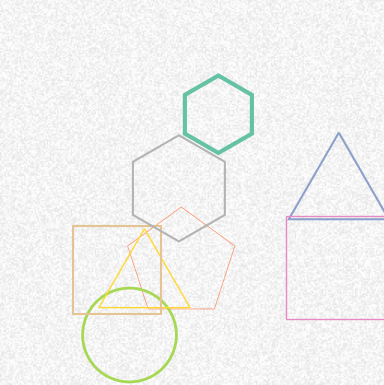[{"shape": "hexagon", "thickness": 3, "radius": 0.5, "center": [0.567, 0.703]}, {"shape": "pentagon", "thickness": 0.5, "radius": 0.73, "center": [0.471, 0.316]}, {"shape": "triangle", "thickness": 1.5, "radius": 0.75, "center": [0.88, 0.505]}, {"shape": "square", "thickness": 1, "radius": 0.67, "center": [0.878, 0.304]}, {"shape": "circle", "thickness": 2, "radius": 0.61, "center": [0.336, 0.13]}, {"shape": "triangle", "thickness": 1, "radius": 0.68, "center": [0.375, 0.269]}, {"shape": "square", "thickness": 1.5, "radius": 0.57, "center": [0.303, 0.298]}, {"shape": "hexagon", "thickness": 1.5, "radius": 0.69, "center": [0.465, 0.511]}]